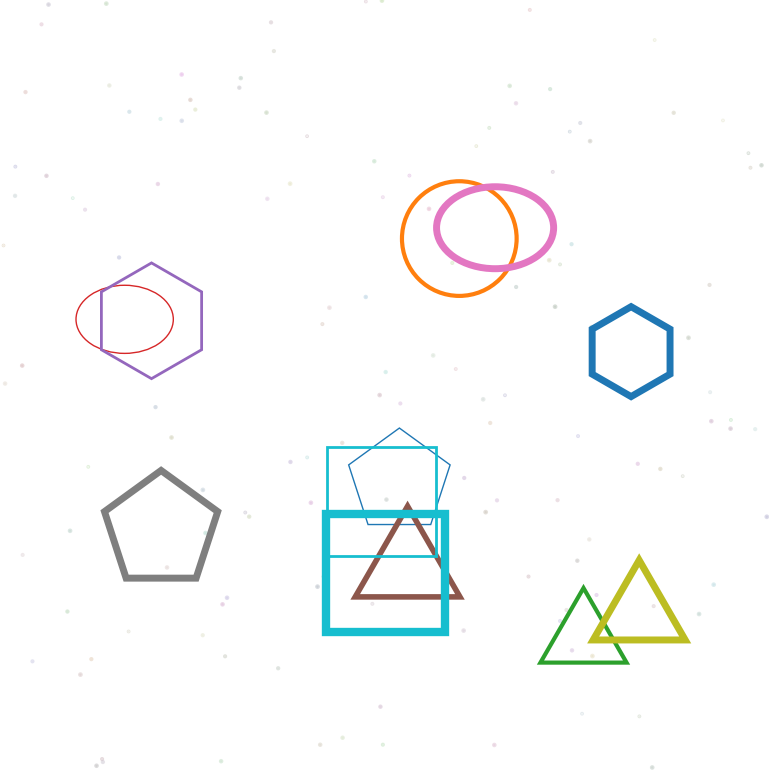[{"shape": "pentagon", "thickness": 0.5, "radius": 0.35, "center": [0.519, 0.375]}, {"shape": "hexagon", "thickness": 2.5, "radius": 0.29, "center": [0.82, 0.543]}, {"shape": "circle", "thickness": 1.5, "radius": 0.37, "center": [0.596, 0.69]}, {"shape": "triangle", "thickness": 1.5, "radius": 0.32, "center": [0.758, 0.172]}, {"shape": "oval", "thickness": 0.5, "radius": 0.32, "center": [0.162, 0.585]}, {"shape": "hexagon", "thickness": 1, "radius": 0.38, "center": [0.197, 0.583]}, {"shape": "triangle", "thickness": 2, "radius": 0.39, "center": [0.529, 0.264]}, {"shape": "oval", "thickness": 2.5, "radius": 0.38, "center": [0.643, 0.704]}, {"shape": "pentagon", "thickness": 2.5, "radius": 0.39, "center": [0.209, 0.312]}, {"shape": "triangle", "thickness": 2.5, "radius": 0.35, "center": [0.83, 0.203]}, {"shape": "square", "thickness": 3, "radius": 0.38, "center": [0.501, 0.256]}, {"shape": "square", "thickness": 1, "radius": 0.35, "center": [0.496, 0.349]}]